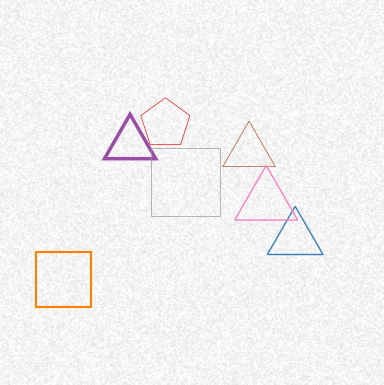[{"shape": "pentagon", "thickness": 0.5, "radius": 0.34, "center": [0.43, 0.679]}, {"shape": "triangle", "thickness": 1, "radius": 0.42, "center": [0.767, 0.381]}, {"shape": "triangle", "thickness": 2.5, "radius": 0.38, "center": [0.338, 0.626]}, {"shape": "square", "thickness": 1.5, "radius": 0.36, "center": [0.164, 0.274]}, {"shape": "triangle", "thickness": 0.5, "radius": 0.39, "center": [0.647, 0.607]}, {"shape": "triangle", "thickness": 1, "radius": 0.47, "center": [0.691, 0.476]}, {"shape": "square", "thickness": 0.5, "radius": 0.44, "center": [0.482, 0.528]}]